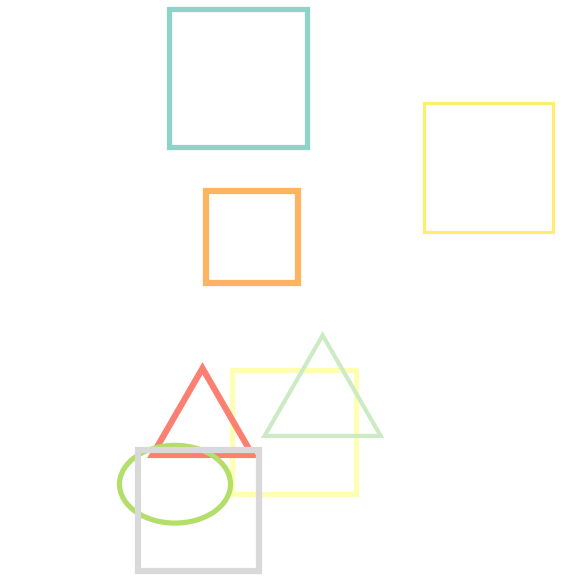[{"shape": "square", "thickness": 2.5, "radius": 0.6, "center": [0.412, 0.864]}, {"shape": "square", "thickness": 2.5, "radius": 0.54, "center": [0.509, 0.251]}, {"shape": "triangle", "thickness": 3, "radius": 0.5, "center": [0.351, 0.261]}, {"shape": "square", "thickness": 3, "radius": 0.4, "center": [0.436, 0.589]}, {"shape": "oval", "thickness": 2.5, "radius": 0.48, "center": [0.303, 0.161]}, {"shape": "square", "thickness": 3, "radius": 0.53, "center": [0.343, 0.115]}, {"shape": "triangle", "thickness": 2, "radius": 0.58, "center": [0.559, 0.302]}, {"shape": "square", "thickness": 1.5, "radius": 0.56, "center": [0.846, 0.708]}]